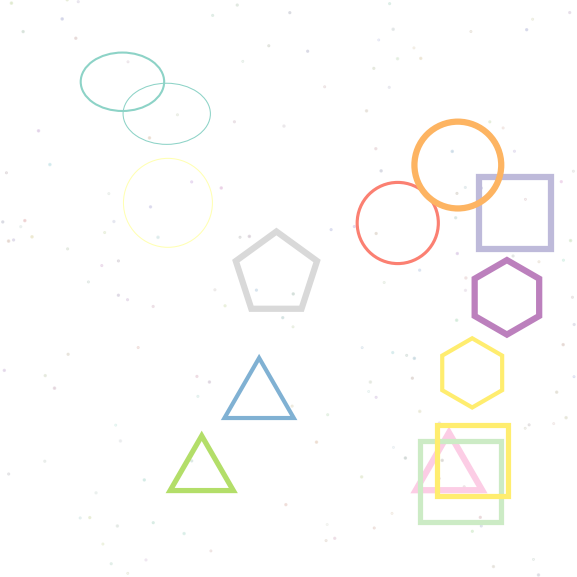[{"shape": "oval", "thickness": 1, "radius": 0.36, "center": [0.212, 0.858]}, {"shape": "oval", "thickness": 0.5, "radius": 0.38, "center": [0.289, 0.802]}, {"shape": "circle", "thickness": 0.5, "radius": 0.39, "center": [0.291, 0.648]}, {"shape": "square", "thickness": 3, "radius": 0.31, "center": [0.892, 0.631]}, {"shape": "circle", "thickness": 1.5, "radius": 0.35, "center": [0.689, 0.613]}, {"shape": "triangle", "thickness": 2, "radius": 0.35, "center": [0.449, 0.31]}, {"shape": "circle", "thickness": 3, "radius": 0.38, "center": [0.793, 0.713]}, {"shape": "triangle", "thickness": 2.5, "radius": 0.32, "center": [0.349, 0.181]}, {"shape": "triangle", "thickness": 3, "radius": 0.33, "center": [0.777, 0.183]}, {"shape": "pentagon", "thickness": 3, "radius": 0.37, "center": [0.479, 0.524]}, {"shape": "hexagon", "thickness": 3, "radius": 0.32, "center": [0.878, 0.484]}, {"shape": "square", "thickness": 2.5, "radius": 0.35, "center": [0.798, 0.166]}, {"shape": "hexagon", "thickness": 2, "radius": 0.3, "center": [0.818, 0.353]}, {"shape": "square", "thickness": 2.5, "radius": 0.31, "center": [0.818, 0.201]}]